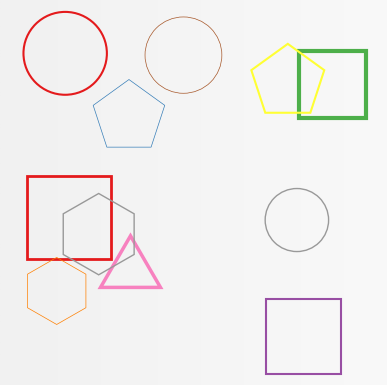[{"shape": "square", "thickness": 2, "radius": 0.54, "center": [0.179, 0.435]}, {"shape": "circle", "thickness": 1.5, "radius": 0.54, "center": [0.168, 0.861]}, {"shape": "pentagon", "thickness": 0.5, "radius": 0.49, "center": [0.333, 0.696]}, {"shape": "square", "thickness": 3, "radius": 0.44, "center": [0.859, 0.781]}, {"shape": "square", "thickness": 1.5, "radius": 0.49, "center": [0.783, 0.126]}, {"shape": "hexagon", "thickness": 0.5, "radius": 0.44, "center": [0.146, 0.244]}, {"shape": "pentagon", "thickness": 1.5, "radius": 0.49, "center": [0.743, 0.787]}, {"shape": "circle", "thickness": 0.5, "radius": 0.5, "center": [0.473, 0.857]}, {"shape": "triangle", "thickness": 2.5, "radius": 0.45, "center": [0.337, 0.298]}, {"shape": "circle", "thickness": 1, "radius": 0.41, "center": [0.766, 0.428]}, {"shape": "hexagon", "thickness": 1, "radius": 0.53, "center": [0.255, 0.392]}]